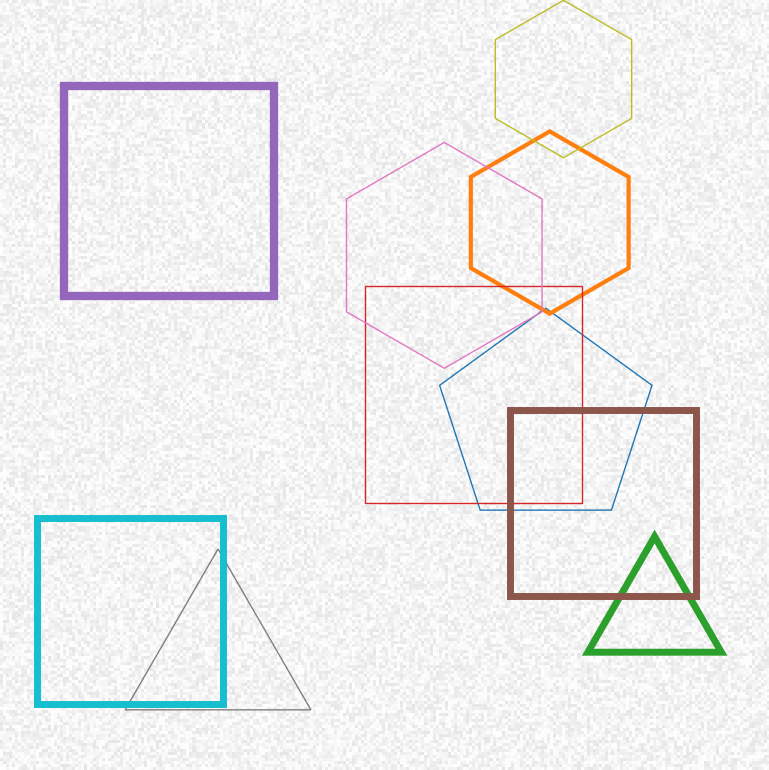[{"shape": "pentagon", "thickness": 0.5, "radius": 0.73, "center": [0.709, 0.455]}, {"shape": "hexagon", "thickness": 1.5, "radius": 0.59, "center": [0.714, 0.711]}, {"shape": "triangle", "thickness": 2.5, "radius": 0.5, "center": [0.85, 0.203]}, {"shape": "square", "thickness": 0.5, "radius": 0.71, "center": [0.615, 0.488]}, {"shape": "square", "thickness": 3, "radius": 0.68, "center": [0.219, 0.752]}, {"shape": "square", "thickness": 2.5, "radius": 0.6, "center": [0.784, 0.347]}, {"shape": "hexagon", "thickness": 0.5, "radius": 0.73, "center": [0.577, 0.668]}, {"shape": "triangle", "thickness": 0.5, "radius": 0.7, "center": [0.283, 0.148]}, {"shape": "hexagon", "thickness": 0.5, "radius": 0.51, "center": [0.732, 0.897]}, {"shape": "square", "thickness": 2.5, "radius": 0.6, "center": [0.169, 0.206]}]